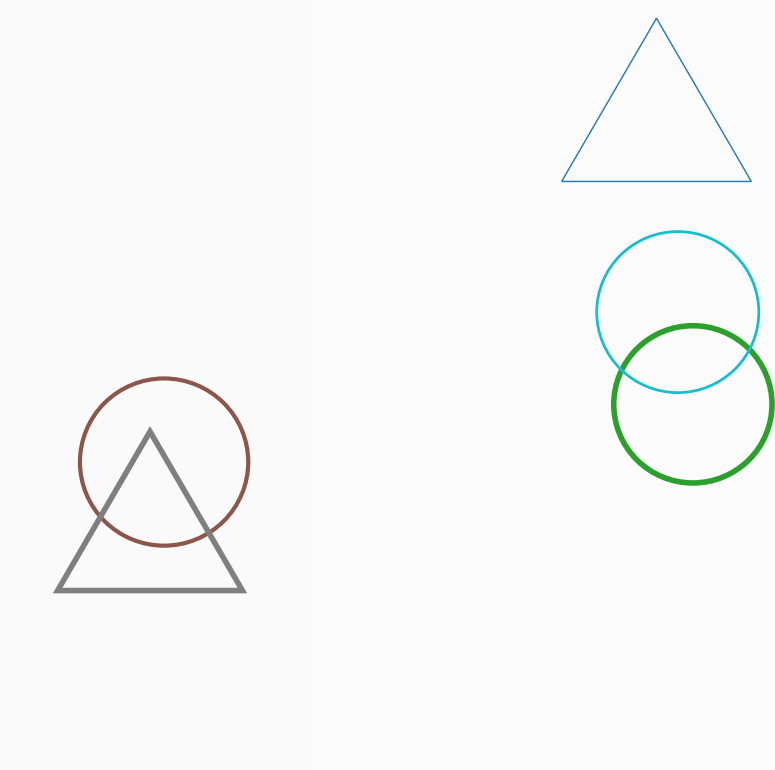[{"shape": "triangle", "thickness": 0.5, "radius": 0.71, "center": [0.847, 0.835]}, {"shape": "circle", "thickness": 2, "radius": 0.51, "center": [0.894, 0.475]}, {"shape": "circle", "thickness": 1.5, "radius": 0.54, "center": [0.212, 0.4]}, {"shape": "triangle", "thickness": 2, "radius": 0.69, "center": [0.194, 0.302]}, {"shape": "circle", "thickness": 1, "radius": 0.52, "center": [0.875, 0.595]}]